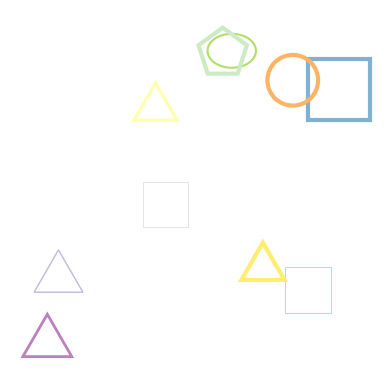[{"shape": "square", "thickness": 0.5, "radius": 0.3, "center": [0.801, 0.246]}, {"shape": "triangle", "thickness": 2.5, "radius": 0.32, "center": [0.404, 0.72]}, {"shape": "triangle", "thickness": 1, "radius": 0.37, "center": [0.152, 0.278]}, {"shape": "square", "thickness": 3, "radius": 0.4, "center": [0.88, 0.768]}, {"shape": "circle", "thickness": 3, "radius": 0.33, "center": [0.76, 0.792]}, {"shape": "oval", "thickness": 1.5, "radius": 0.31, "center": [0.602, 0.868]}, {"shape": "square", "thickness": 0.5, "radius": 0.29, "center": [0.431, 0.469]}, {"shape": "triangle", "thickness": 2, "radius": 0.37, "center": [0.123, 0.11]}, {"shape": "pentagon", "thickness": 3, "radius": 0.33, "center": [0.578, 0.862]}, {"shape": "triangle", "thickness": 3, "radius": 0.32, "center": [0.683, 0.305]}]